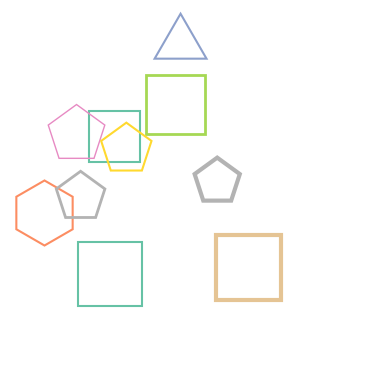[{"shape": "square", "thickness": 1.5, "radius": 0.42, "center": [0.285, 0.289]}, {"shape": "square", "thickness": 1.5, "radius": 0.33, "center": [0.297, 0.646]}, {"shape": "hexagon", "thickness": 1.5, "radius": 0.42, "center": [0.116, 0.447]}, {"shape": "triangle", "thickness": 1.5, "radius": 0.39, "center": [0.469, 0.887]}, {"shape": "pentagon", "thickness": 1, "radius": 0.39, "center": [0.199, 0.651]}, {"shape": "square", "thickness": 2, "radius": 0.38, "center": [0.457, 0.729]}, {"shape": "pentagon", "thickness": 1.5, "radius": 0.34, "center": [0.328, 0.613]}, {"shape": "square", "thickness": 3, "radius": 0.42, "center": [0.645, 0.305]}, {"shape": "pentagon", "thickness": 3, "radius": 0.31, "center": [0.564, 0.529]}, {"shape": "pentagon", "thickness": 2, "radius": 0.33, "center": [0.209, 0.489]}]